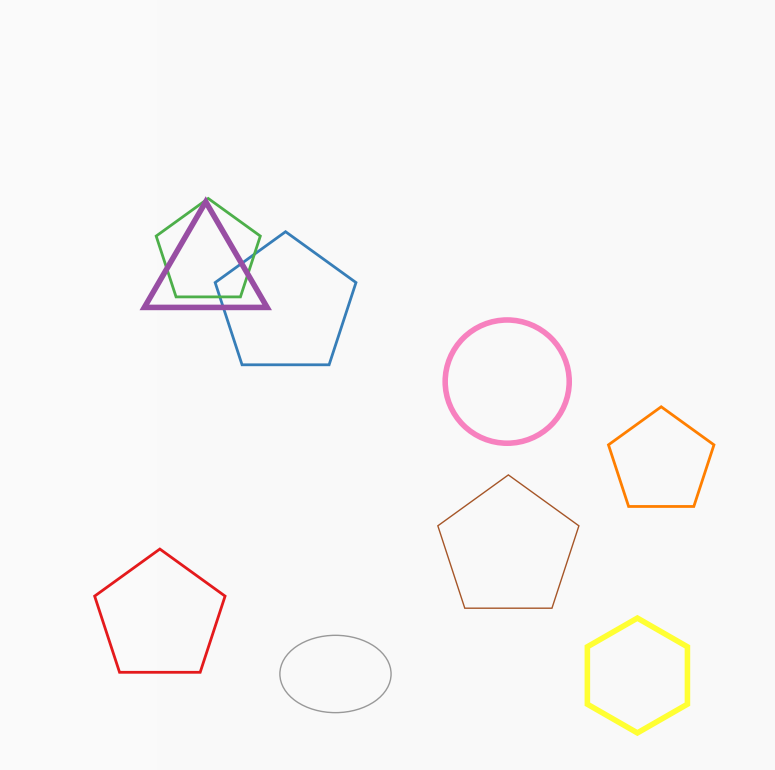[{"shape": "pentagon", "thickness": 1, "radius": 0.44, "center": [0.206, 0.198]}, {"shape": "pentagon", "thickness": 1, "radius": 0.48, "center": [0.368, 0.604]}, {"shape": "pentagon", "thickness": 1, "radius": 0.35, "center": [0.269, 0.672]}, {"shape": "triangle", "thickness": 2, "radius": 0.46, "center": [0.265, 0.646]}, {"shape": "pentagon", "thickness": 1, "radius": 0.36, "center": [0.853, 0.4]}, {"shape": "hexagon", "thickness": 2, "radius": 0.37, "center": [0.822, 0.123]}, {"shape": "pentagon", "thickness": 0.5, "radius": 0.48, "center": [0.656, 0.288]}, {"shape": "circle", "thickness": 2, "radius": 0.4, "center": [0.654, 0.504]}, {"shape": "oval", "thickness": 0.5, "radius": 0.36, "center": [0.433, 0.125]}]